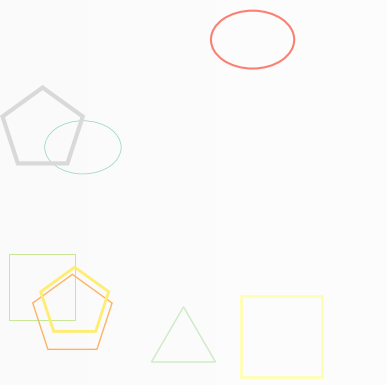[{"shape": "oval", "thickness": 0.5, "radius": 0.49, "center": [0.214, 0.617]}, {"shape": "square", "thickness": 2, "radius": 0.52, "center": [0.726, 0.126]}, {"shape": "oval", "thickness": 1.5, "radius": 0.54, "center": [0.652, 0.897]}, {"shape": "pentagon", "thickness": 1, "radius": 0.54, "center": [0.187, 0.18]}, {"shape": "square", "thickness": 0.5, "radius": 0.43, "center": [0.109, 0.255]}, {"shape": "pentagon", "thickness": 3, "radius": 0.54, "center": [0.11, 0.664]}, {"shape": "triangle", "thickness": 1, "radius": 0.48, "center": [0.474, 0.107]}, {"shape": "pentagon", "thickness": 2, "radius": 0.46, "center": [0.193, 0.214]}]